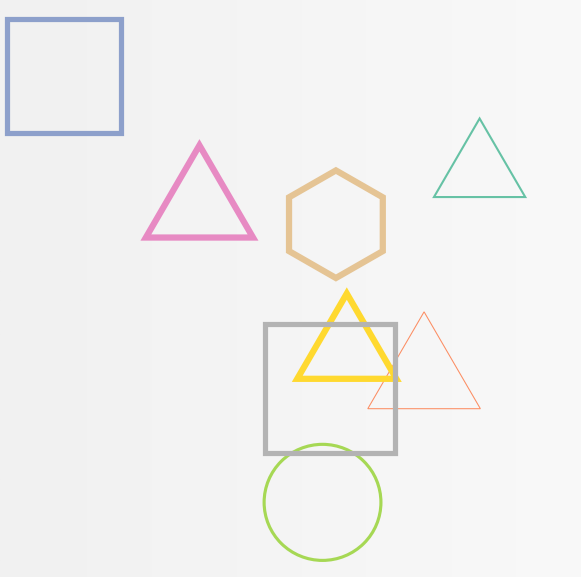[{"shape": "triangle", "thickness": 1, "radius": 0.45, "center": [0.825, 0.703]}, {"shape": "triangle", "thickness": 0.5, "radius": 0.56, "center": [0.73, 0.347]}, {"shape": "square", "thickness": 2.5, "radius": 0.49, "center": [0.11, 0.868]}, {"shape": "triangle", "thickness": 3, "radius": 0.53, "center": [0.343, 0.641]}, {"shape": "circle", "thickness": 1.5, "radius": 0.5, "center": [0.555, 0.129]}, {"shape": "triangle", "thickness": 3, "radius": 0.49, "center": [0.597, 0.392]}, {"shape": "hexagon", "thickness": 3, "radius": 0.47, "center": [0.578, 0.611]}, {"shape": "square", "thickness": 2.5, "radius": 0.56, "center": [0.568, 0.326]}]